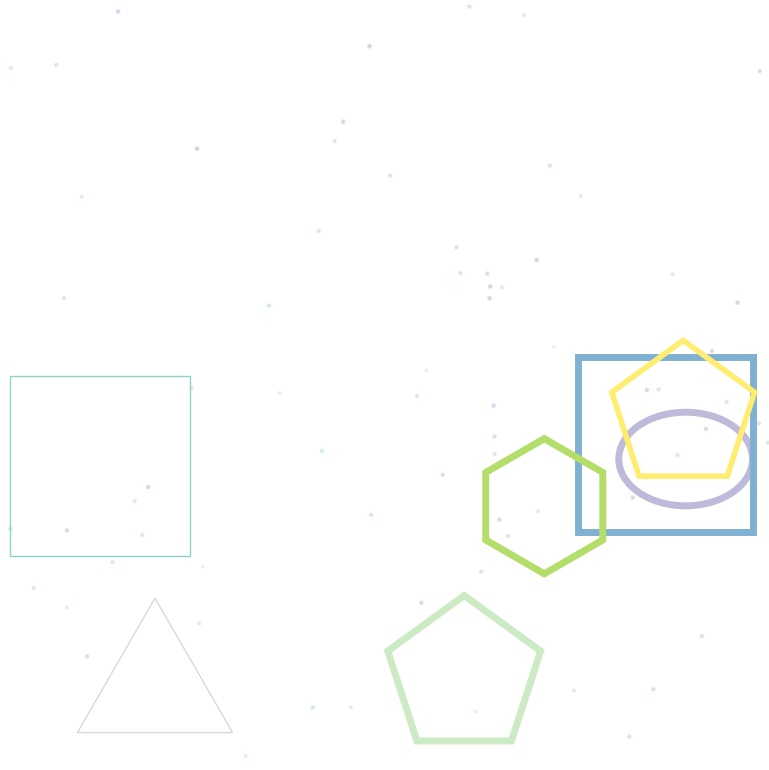[{"shape": "square", "thickness": 0.5, "radius": 0.59, "center": [0.13, 0.395]}, {"shape": "oval", "thickness": 2.5, "radius": 0.43, "center": [0.89, 0.404]}, {"shape": "square", "thickness": 2.5, "radius": 0.57, "center": [0.864, 0.423]}, {"shape": "hexagon", "thickness": 2.5, "radius": 0.44, "center": [0.707, 0.343]}, {"shape": "triangle", "thickness": 0.5, "radius": 0.58, "center": [0.201, 0.107]}, {"shape": "pentagon", "thickness": 2.5, "radius": 0.52, "center": [0.603, 0.122]}, {"shape": "pentagon", "thickness": 2, "radius": 0.49, "center": [0.887, 0.46]}]